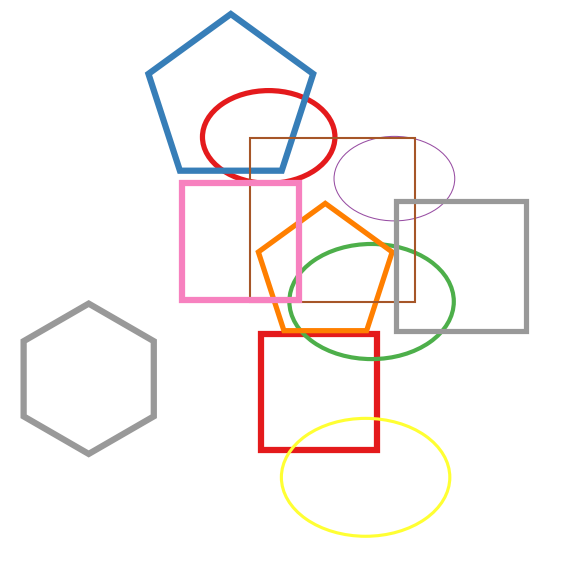[{"shape": "square", "thickness": 3, "radius": 0.5, "center": [0.553, 0.32]}, {"shape": "oval", "thickness": 2.5, "radius": 0.57, "center": [0.465, 0.762]}, {"shape": "pentagon", "thickness": 3, "radius": 0.75, "center": [0.4, 0.825]}, {"shape": "oval", "thickness": 2, "radius": 0.71, "center": [0.643, 0.477]}, {"shape": "oval", "thickness": 0.5, "radius": 0.52, "center": [0.683, 0.69]}, {"shape": "pentagon", "thickness": 2.5, "radius": 0.61, "center": [0.563, 0.525]}, {"shape": "oval", "thickness": 1.5, "radius": 0.73, "center": [0.633, 0.173]}, {"shape": "square", "thickness": 1, "radius": 0.71, "center": [0.576, 0.618]}, {"shape": "square", "thickness": 3, "radius": 0.51, "center": [0.417, 0.581]}, {"shape": "hexagon", "thickness": 3, "radius": 0.65, "center": [0.154, 0.343]}, {"shape": "square", "thickness": 2.5, "radius": 0.56, "center": [0.799, 0.538]}]